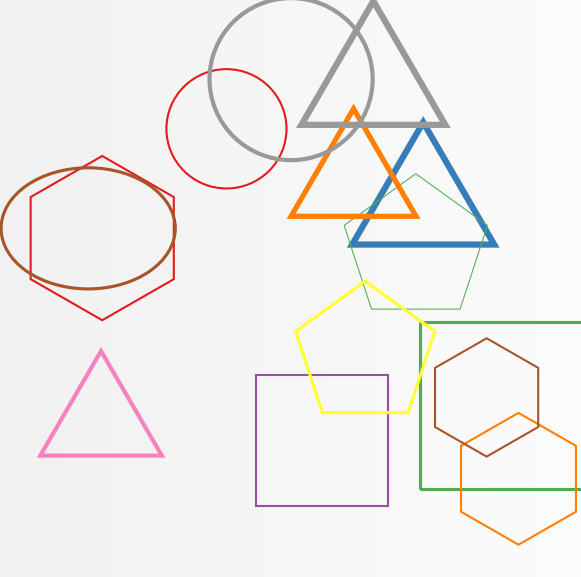[{"shape": "circle", "thickness": 1, "radius": 0.52, "center": [0.39, 0.776]}, {"shape": "hexagon", "thickness": 1, "radius": 0.71, "center": [0.176, 0.587]}, {"shape": "triangle", "thickness": 3, "radius": 0.71, "center": [0.728, 0.646]}, {"shape": "pentagon", "thickness": 0.5, "radius": 0.65, "center": [0.715, 0.569]}, {"shape": "square", "thickness": 1.5, "radius": 0.72, "center": [0.867, 0.296]}, {"shape": "square", "thickness": 1, "radius": 0.57, "center": [0.554, 0.236]}, {"shape": "hexagon", "thickness": 1, "radius": 0.57, "center": [0.892, 0.17]}, {"shape": "triangle", "thickness": 2.5, "radius": 0.62, "center": [0.608, 0.687]}, {"shape": "pentagon", "thickness": 1.5, "radius": 0.63, "center": [0.628, 0.386]}, {"shape": "oval", "thickness": 1.5, "radius": 0.75, "center": [0.152, 0.604]}, {"shape": "hexagon", "thickness": 1, "radius": 0.51, "center": [0.837, 0.311]}, {"shape": "triangle", "thickness": 2, "radius": 0.6, "center": [0.174, 0.271]}, {"shape": "circle", "thickness": 2, "radius": 0.7, "center": [0.501, 0.862]}, {"shape": "triangle", "thickness": 3, "radius": 0.71, "center": [0.642, 0.854]}]